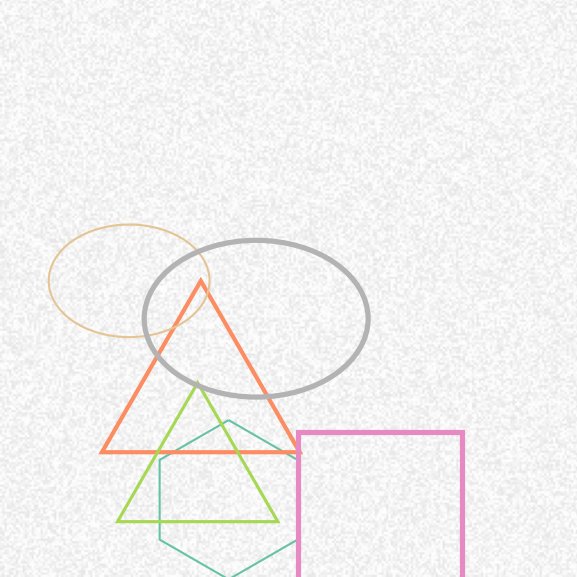[{"shape": "hexagon", "thickness": 1, "radius": 0.69, "center": [0.396, 0.134]}, {"shape": "triangle", "thickness": 2, "radius": 0.99, "center": [0.348, 0.315]}, {"shape": "square", "thickness": 2.5, "radius": 0.71, "center": [0.657, 0.108]}, {"shape": "triangle", "thickness": 1.5, "radius": 0.8, "center": [0.342, 0.176]}, {"shape": "oval", "thickness": 1, "radius": 0.7, "center": [0.224, 0.513]}, {"shape": "oval", "thickness": 2.5, "radius": 0.97, "center": [0.444, 0.447]}]